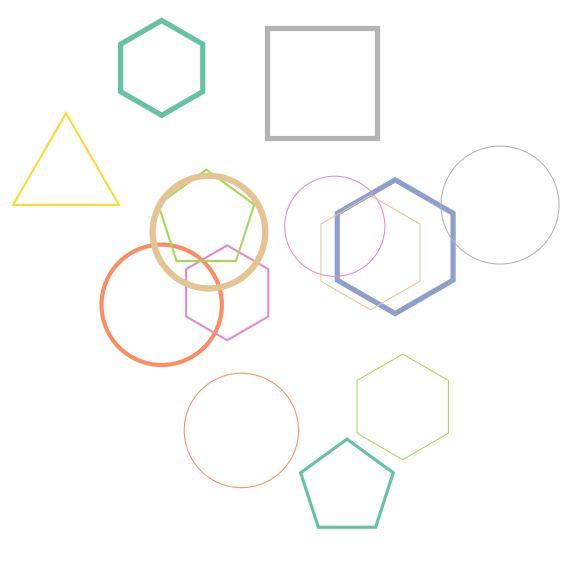[{"shape": "hexagon", "thickness": 2.5, "radius": 0.41, "center": [0.28, 0.882]}, {"shape": "pentagon", "thickness": 1.5, "radius": 0.42, "center": [0.601, 0.154]}, {"shape": "circle", "thickness": 2, "radius": 0.52, "center": [0.28, 0.471]}, {"shape": "circle", "thickness": 0.5, "radius": 0.5, "center": [0.418, 0.254]}, {"shape": "hexagon", "thickness": 2.5, "radius": 0.58, "center": [0.684, 0.572]}, {"shape": "circle", "thickness": 0.5, "radius": 0.43, "center": [0.58, 0.607]}, {"shape": "hexagon", "thickness": 1, "radius": 0.41, "center": [0.393, 0.492]}, {"shape": "pentagon", "thickness": 1, "radius": 0.44, "center": [0.357, 0.618]}, {"shape": "hexagon", "thickness": 0.5, "radius": 0.46, "center": [0.697, 0.295]}, {"shape": "triangle", "thickness": 1, "radius": 0.53, "center": [0.114, 0.697]}, {"shape": "hexagon", "thickness": 0.5, "radius": 0.5, "center": [0.641, 0.562]}, {"shape": "circle", "thickness": 3, "radius": 0.49, "center": [0.362, 0.597]}, {"shape": "circle", "thickness": 0.5, "radius": 0.51, "center": [0.866, 0.644]}, {"shape": "square", "thickness": 2.5, "radius": 0.48, "center": [0.557, 0.855]}]